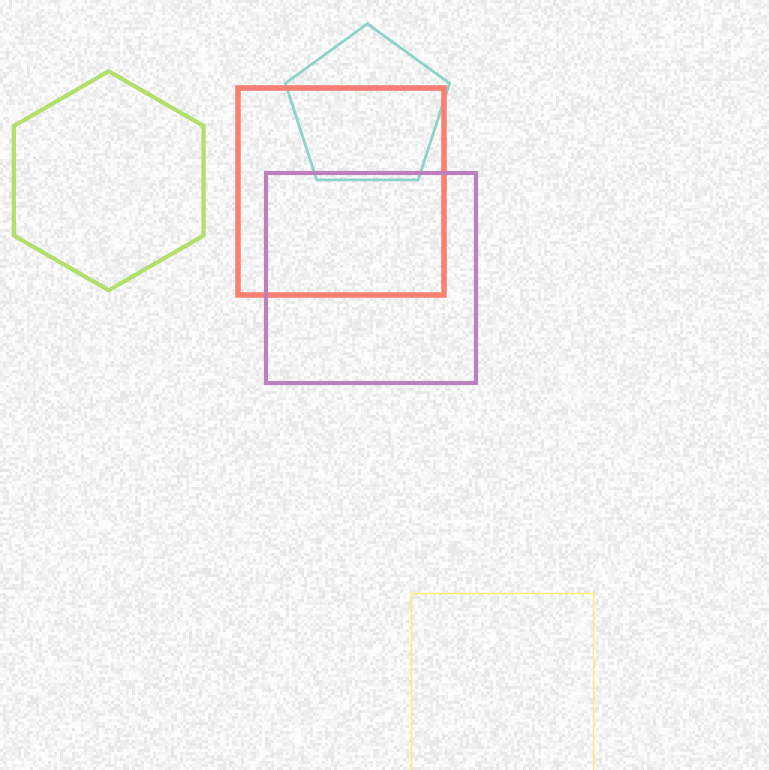[{"shape": "pentagon", "thickness": 1, "radius": 0.56, "center": [0.477, 0.857]}, {"shape": "square", "thickness": 2, "radius": 0.67, "center": [0.443, 0.751]}, {"shape": "hexagon", "thickness": 1.5, "radius": 0.71, "center": [0.141, 0.765]}, {"shape": "square", "thickness": 1.5, "radius": 0.68, "center": [0.482, 0.638]}, {"shape": "square", "thickness": 0.5, "radius": 0.59, "center": [0.652, 0.112]}]